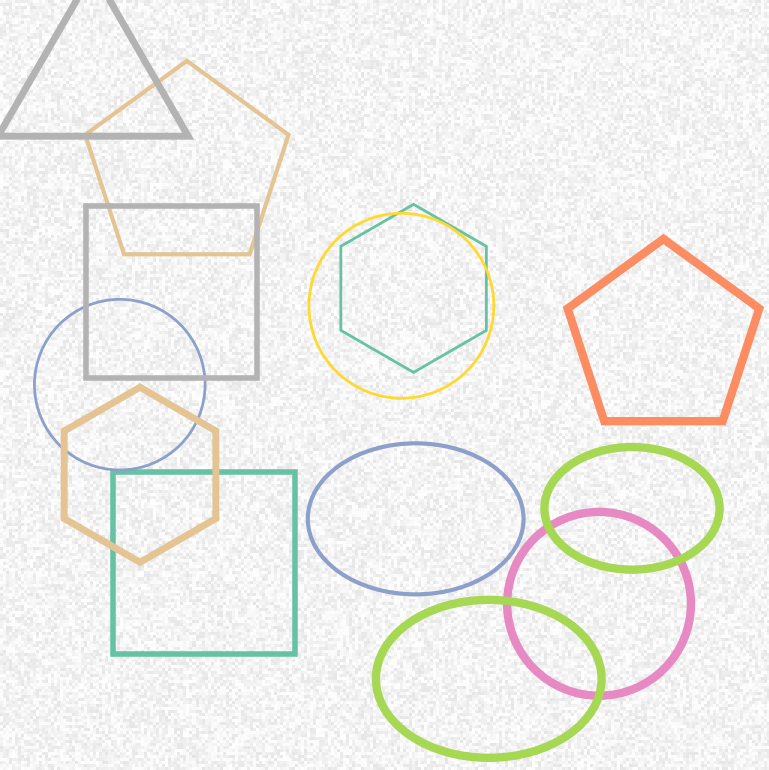[{"shape": "square", "thickness": 2, "radius": 0.59, "center": [0.265, 0.269]}, {"shape": "hexagon", "thickness": 1, "radius": 0.55, "center": [0.537, 0.626]}, {"shape": "pentagon", "thickness": 3, "radius": 0.65, "center": [0.862, 0.559]}, {"shape": "oval", "thickness": 1.5, "radius": 0.7, "center": [0.54, 0.326]}, {"shape": "circle", "thickness": 1, "radius": 0.55, "center": [0.156, 0.5]}, {"shape": "circle", "thickness": 3, "radius": 0.6, "center": [0.778, 0.216]}, {"shape": "oval", "thickness": 3, "radius": 0.73, "center": [0.635, 0.118]}, {"shape": "oval", "thickness": 3, "radius": 0.57, "center": [0.821, 0.34]}, {"shape": "circle", "thickness": 1, "radius": 0.6, "center": [0.521, 0.603]}, {"shape": "pentagon", "thickness": 1.5, "radius": 0.69, "center": [0.243, 0.782]}, {"shape": "hexagon", "thickness": 2.5, "radius": 0.57, "center": [0.182, 0.383]}, {"shape": "triangle", "thickness": 2.5, "radius": 0.71, "center": [0.121, 0.894]}, {"shape": "square", "thickness": 2, "radius": 0.56, "center": [0.223, 0.621]}]